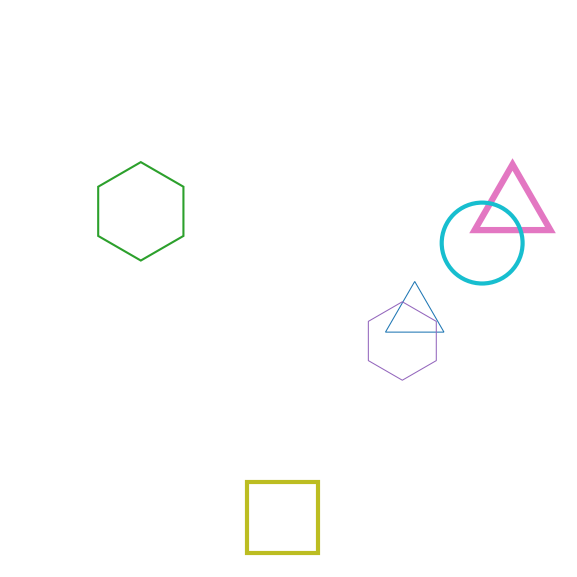[{"shape": "triangle", "thickness": 0.5, "radius": 0.29, "center": [0.718, 0.453]}, {"shape": "hexagon", "thickness": 1, "radius": 0.43, "center": [0.244, 0.633]}, {"shape": "hexagon", "thickness": 0.5, "radius": 0.34, "center": [0.697, 0.409]}, {"shape": "triangle", "thickness": 3, "radius": 0.38, "center": [0.888, 0.639]}, {"shape": "square", "thickness": 2, "radius": 0.31, "center": [0.489, 0.103]}, {"shape": "circle", "thickness": 2, "radius": 0.35, "center": [0.835, 0.578]}]